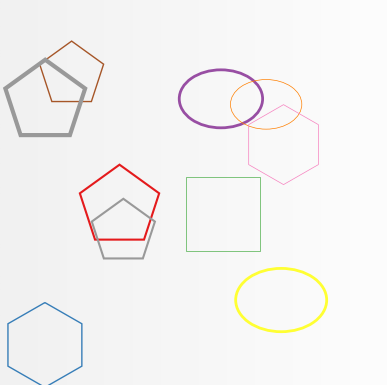[{"shape": "pentagon", "thickness": 1.5, "radius": 0.54, "center": [0.308, 0.465]}, {"shape": "hexagon", "thickness": 1, "radius": 0.55, "center": [0.116, 0.104]}, {"shape": "square", "thickness": 0.5, "radius": 0.48, "center": [0.576, 0.444]}, {"shape": "oval", "thickness": 2, "radius": 0.54, "center": [0.57, 0.743]}, {"shape": "oval", "thickness": 0.5, "radius": 0.46, "center": [0.687, 0.729]}, {"shape": "oval", "thickness": 2, "radius": 0.59, "center": [0.726, 0.221]}, {"shape": "pentagon", "thickness": 1, "radius": 0.43, "center": [0.185, 0.806]}, {"shape": "hexagon", "thickness": 0.5, "radius": 0.52, "center": [0.732, 0.624]}, {"shape": "pentagon", "thickness": 1.5, "radius": 0.43, "center": [0.318, 0.398]}, {"shape": "pentagon", "thickness": 3, "radius": 0.54, "center": [0.117, 0.737]}]